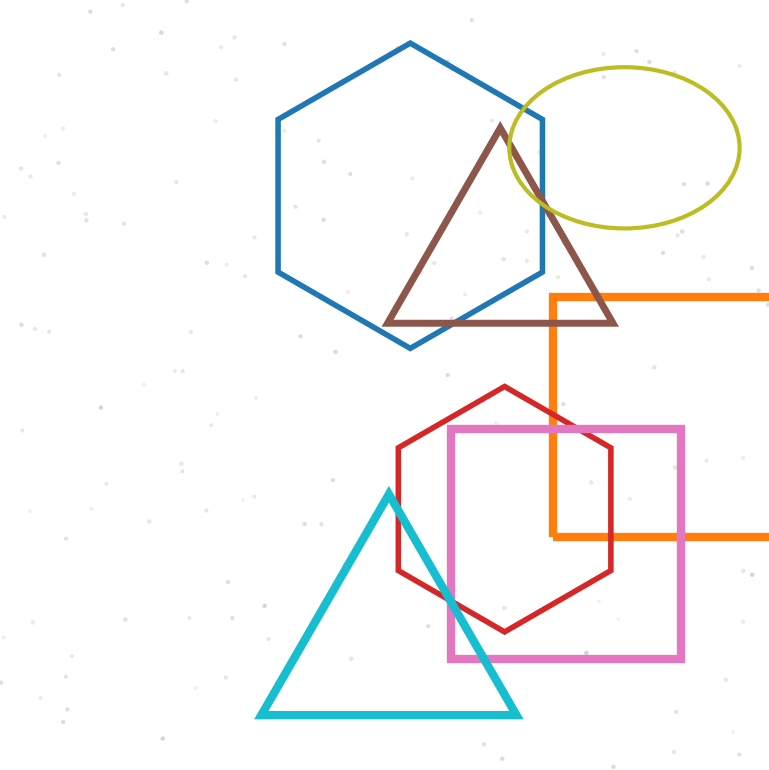[{"shape": "hexagon", "thickness": 2, "radius": 0.99, "center": [0.533, 0.746]}, {"shape": "square", "thickness": 3, "radius": 0.78, "center": [0.874, 0.458]}, {"shape": "hexagon", "thickness": 2, "radius": 0.8, "center": [0.655, 0.339]}, {"shape": "triangle", "thickness": 2.5, "radius": 0.85, "center": [0.65, 0.665]}, {"shape": "square", "thickness": 3, "radius": 0.75, "center": [0.735, 0.293]}, {"shape": "oval", "thickness": 1.5, "radius": 0.75, "center": [0.811, 0.808]}, {"shape": "triangle", "thickness": 3, "radius": 0.96, "center": [0.505, 0.167]}]